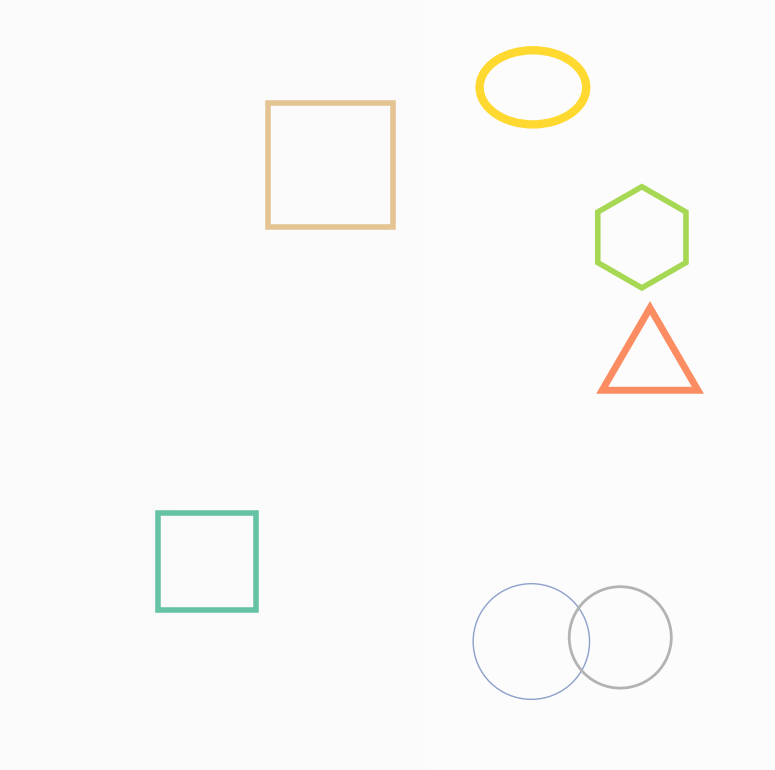[{"shape": "square", "thickness": 2, "radius": 0.32, "center": [0.267, 0.271]}, {"shape": "triangle", "thickness": 2.5, "radius": 0.36, "center": [0.839, 0.529]}, {"shape": "circle", "thickness": 0.5, "radius": 0.38, "center": [0.686, 0.167]}, {"shape": "hexagon", "thickness": 2, "radius": 0.33, "center": [0.828, 0.692]}, {"shape": "oval", "thickness": 3, "radius": 0.34, "center": [0.688, 0.887]}, {"shape": "square", "thickness": 2, "radius": 0.4, "center": [0.426, 0.785]}, {"shape": "circle", "thickness": 1, "radius": 0.33, "center": [0.8, 0.172]}]